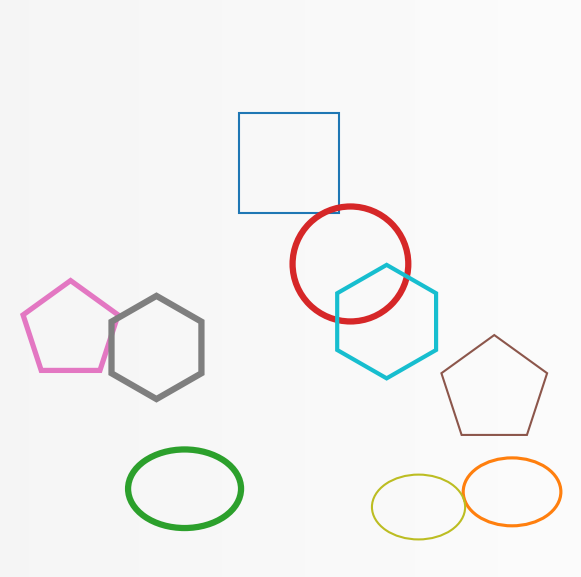[{"shape": "square", "thickness": 1, "radius": 0.43, "center": [0.497, 0.717]}, {"shape": "oval", "thickness": 1.5, "radius": 0.42, "center": [0.881, 0.147]}, {"shape": "oval", "thickness": 3, "radius": 0.49, "center": [0.318, 0.153]}, {"shape": "circle", "thickness": 3, "radius": 0.5, "center": [0.603, 0.542]}, {"shape": "pentagon", "thickness": 1, "radius": 0.48, "center": [0.85, 0.323]}, {"shape": "pentagon", "thickness": 2.5, "radius": 0.43, "center": [0.121, 0.427]}, {"shape": "hexagon", "thickness": 3, "radius": 0.45, "center": [0.269, 0.397]}, {"shape": "oval", "thickness": 1, "radius": 0.4, "center": [0.72, 0.121]}, {"shape": "hexagon", "thickness": 2, "radius": 0.49, "center": [0.665, 0.442]}]